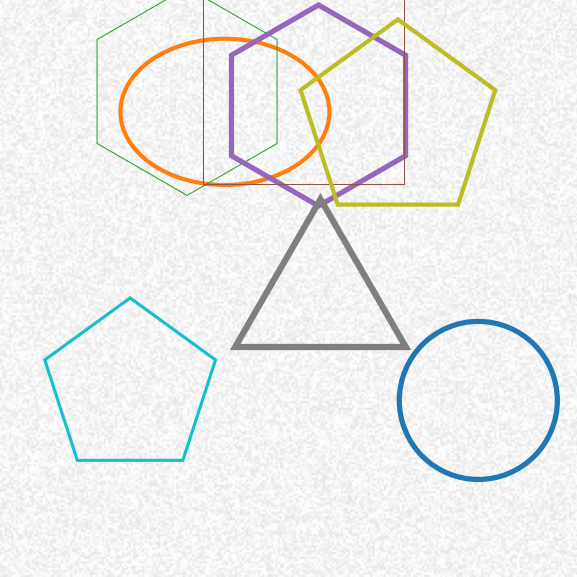[{"shape": "circle", "thickness": 2.5, "radius": 0.68, "center": [0.828, 0.306]}, {"shape": "oval", "thickness": 2, "radius": 0.9, "center": [0.39, 0.805]}, {"shape": "hexagon", "thickness": 0.5, "radius": 0.9, "center": [0.324, 0.841]}, {"shape": "hexagon", "thickness": 2.5, "radius": 0.87, "center": [0.552, 0.816]}, {"shape": "square", "thickness": 0.5, "radius": 0.87, "center": [0.525, 0.854]}, {"shape": "triangle", "thickness": 3, "radius": 0.85, "center": [0.555, 0.484]}, {"shape": "pentagon", "thickness": 2, "radius": 0.89, "center": [0.689, 0.788]}, {"shape": "pentagon", "thickness": 1.5, "radius": 0.78, "center": [0.225, 0.328]}]